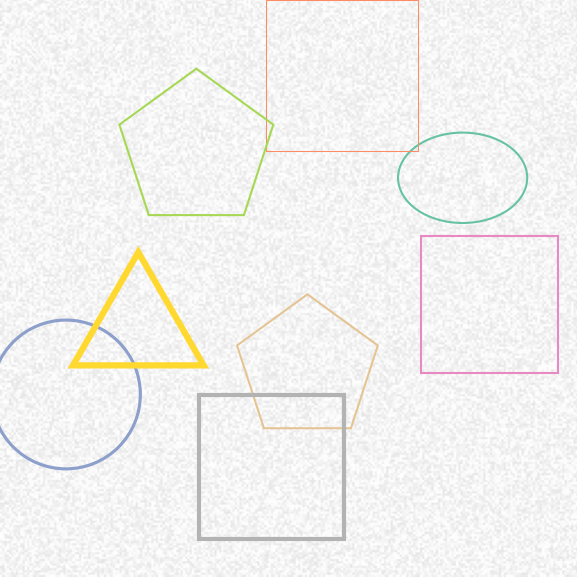[{"shape": "oval", "thickness": 1, "radius": 0.56, "center": [0.801, 0.691]}, {"shape": "square", "thickness": 0.5, "radius": 0.65, "center": [0.592, 0.868]}, {"shape": "circle", "thickness": 1.5, "radius": 0.64, "center": [0.114, 0.316]}, {"shape": "square", "thickness": 1, "radius": 0.59, "center": [0.847, 0.472]}, {"shape": "pentagon", "thickness": 1, "radius": 0.7, "center": [0.34, 0.74]}, {"shape": "triangle", "thickness": 3, "radius": 0.65, "center": [0.239, 0.432]}, {"shape": "pentagon", "thickness": 1, "radius": 0.64, "center": [0.532, 0.361]}, {"shape": "square", "thickness": 2, "radius": 0.63, "center": [0.471, 0.191]}]